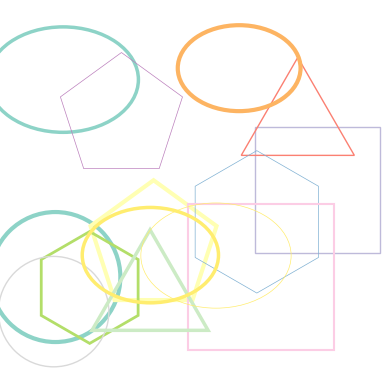[{"shape": "circle", "thickness": 3, "radius": 0.84, "center": [0.144, 0.28]}, {"shape": "oval", "thickness": 2.5, "radius": 0.98, "center": [0.164, 0.793]}, {"shape": "pentagon", "thickness": 3, "radius": 0.86, "center": [0.399, 0.36]}, {"shape": "square", "thickness": 1, "radius": 0.82, "center": [0.824, 0.507]}, {"shape": "triangle", "thickness": 1, "radius": 0.85, "center": [0.774, 0.681]}, {"shape": "hexagon", "thickness": 0.5, "radius": 0.92, "center": [0.667, 0.424]}, {"shape": "oval", "thickness": 3, "radius": 0.8, "center": [0.621, 0.823]}, {"shape": "hexagon", "thickness": 2, "radius": 0.73, "center": [0.233, 0.253]}, {"shape": "square", "thickness": 1.5, "radius": 0.95, "center": [0.677, 0.28]}, {"shape": "circle", "thickness": 1, "radius": 0.72, "center": [0.139, 0.191]}, {"shape": "pentagon", "thickness": 0.5, "radius": 0.83, "center": [0.315, 0.697]}, {"shape": "triangle", "thickness": 2.5, "radius": 0.87, "center": [0.39, 0.229]}, {"shape": "oval", "thickness": 2.5, "radius": 0.88, "center": [0.391, 0.337]}, {"shape": "oval", "thickness": 0.5, "radius": 0.98, "center": [0.561, 0.336]}]